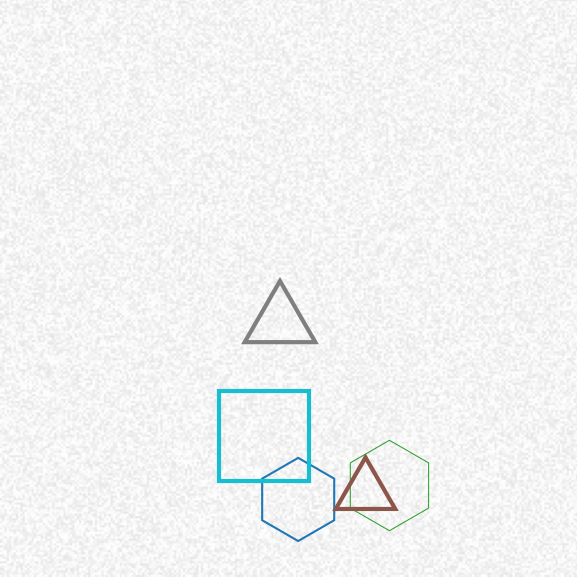[{"shape": "hexagon", "thickness": 1, "radius": 0.36, "center": [0.516, 0.134]}, {"shape": "hexagon", "thickness": 0.5, "radius": 0.39, "center": [0.674, 0.158]}, {"shape": "triangle", "thickness": 2, "radius": 0.3, "center": [0.633, 0.148]}, {"shape": "triangle", "thickness": 2, "radius": 0.35, "center": [0.485, 0.442]}, {"shape": "square", "thickness": 2, "radius": 0.39, "center": [0.457, 0.244]}]